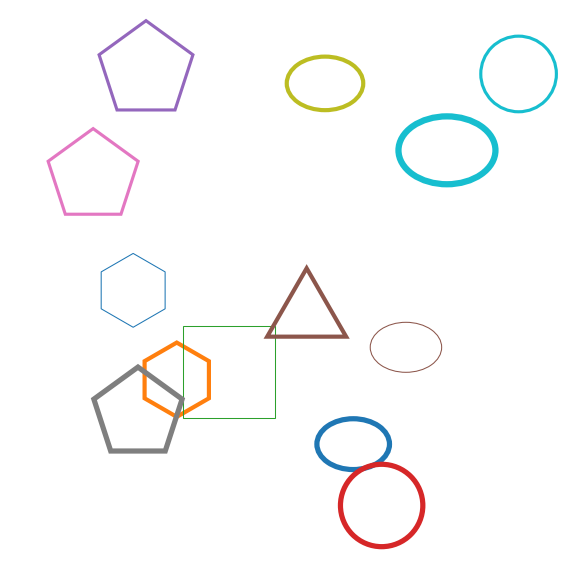[{"shape": "hexagon", "thickness": 0.5, "radius": 0.32, "center": [0.231, 0.496]}, {"shape": "oval", "thickness": 2.5, "radius": 0.31, "center": [0.612, 0.23]}, {"shape": "hexagon", "thickness": 2, "radius": 0.32, "center": [0.306, 0.342]}, {"shape": "square", "thickness": 0.5, "radius": 0.4, "center": [0.396, 0.355]}, {"shape": "circle", "thickness": 2.5, "radius": 0.36, "center": [0.661, 0.124]}, {"shape": "pentagon", "thickness": 1.5, "radius": 0.43, "center": [0.253, 0.878]}, {"shape": "oval", "thickness": 0.5, "radius": 0.31, "center": [0.703, 0.398]}, {"shape": "triangle", "thickness": 2, "radius": 0.39, "center": [0.531, 0.456]}, {"shape": "pentagon", "thickness": 1.5, "radius": 0.41, "center": [0.161, 0.694]}, {"shape": "pentagon", "thickness": 2.5, "radius": 0.4, "center": [0.239, 0.283]}, {"shape": "oval", "thickness": 2, "radius": 0.33, "center": [0.563, 0.855]}, {"shape": "oval", "thickness": 3, "radius": 0.42, "center": [0.774, 0.739]}, {"shape": "circle", "thickness": 1.5, "radius": 0.33, "center": [0.898, 0.871]}]